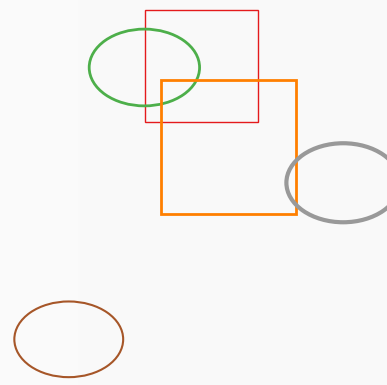[{"shape": "square", "thickness": 1, "radius": 0.73, "center": [0.519, 0.828]}, {"shape": "oval", "thickness": 2, "radius": 0.71, "center": [0.373, 0.825]}, {"shape": "square", "thickness": 2, "radius": 0.87, "center": [0.59, 0.619]}, {"shape": "oval", "thickness": 1.5, "radius": 0.7, "center": [0.177, 0.119]}, {"shape": "oval", "thickness": 3, "radius": 0.73, "center": [0.886, 0.525]}]